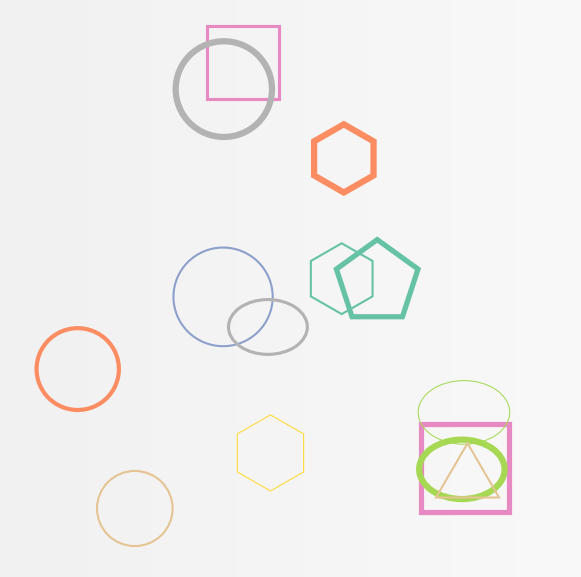[{"shape": "pentagon", "thickness": 2.5, "radius": 0.37, "center": [0.649, 0.51]}, {"shape": "hexagon", "thickness": 1, "radius": 0.31, "center": [0.588, 0.517]}, {"shape": "circle", "thickness": 2, "radius": 0.35, "center": [0.134, 0.36]}, {"shape": "hexagon", "thickness": 3, "radius": 0.3, "center": [0.592, 0.725]}, {"shape": "circle", "thickness": 1, "radius": 0.43, "center": [0.384, 0.485]}, {"shape": "square", "thickness": 1.5, "radius": 0.31, "center": [0.418, 0.891]}, {"shape": "square", "thickness": 2.5, "radius": 0.38, "center": [0.8, 0.189]}, {"shape": "oval", "thickness": 0.5, "radius": 0.39, "center": [0.798, 0.285]}, {"shape": "oval", "thickness": 3, "radius": 0.37, "center": [0.795, 0.186]}, {"shape": "hexagon", "thickness": 0.5, "radius": 0.33, "center": [0.465, 0.215]}, {"shape": "triangle", "thickness": 1, "radius": 0.31, "center": [0.804, 0.169]}, {"shape": "circle", "thickness": 1, "radius": 0.33, "center": [0.232, 0.119]}, {"shape": "circle", "thickness": 3, "radius": 0.41, "center": [0.385, 0.845]}, {"shape": "oval", "thickness": 1.5, "radius": 0.34, "center": [0.461, 0.433]}]